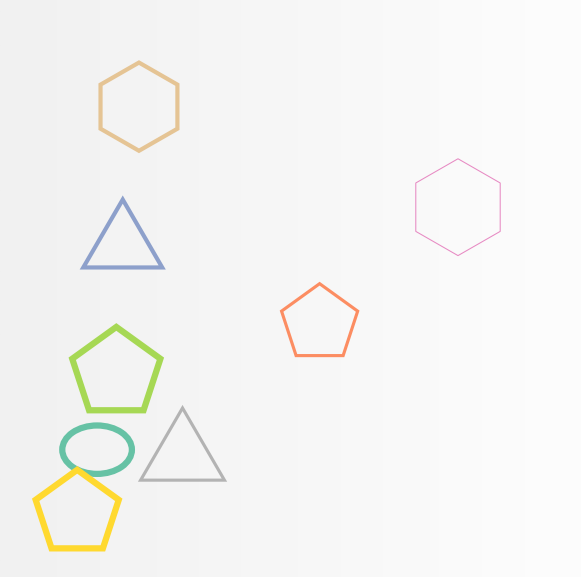[{"shape": "oval", "thickness": 3, "radius": 0.3, "center": [0.167, 0.22]}, {"shape": "pentagon", "thickness": 1.5, "radius": 0.34, "center": [0.55, 0.439]}, {"shape": "triangle", "thickness": 2, "radius": 0.39, "center": [0.211, 0.575]}, {"shape": "hexagon", "thickness": 0.5, "radius": 0.42, "center": [0.788, 0.64]}, {"shape": "pentagon", "thickness": 3, "radius": 0.4, "center": [0.2, 0.353]}, {"shape": "pentagon", "thickness": 3, "radius": 0.38, "center": [0.133, 0.11]}, {"shape": "hexagon", "thickness": 2, "radius": 0.38, "center": [0.239, 0.814]}, {"shape": "triangle", "thickness": 1.5, "radius": 0.42, "center": [0.314, 0.209]}]